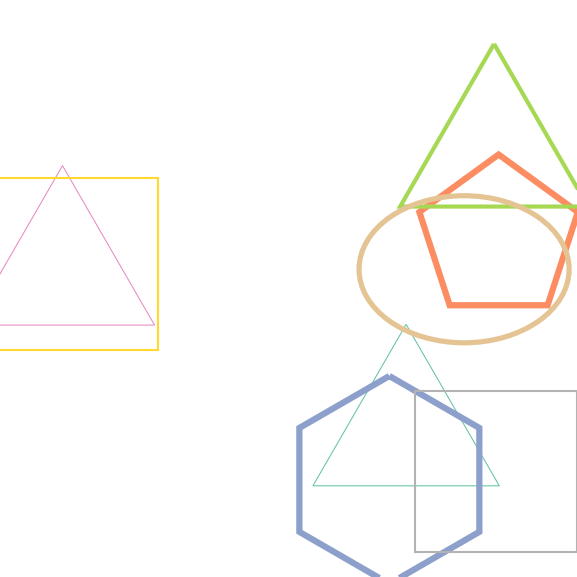[{"shape": "triangle", "thickness": 0.5, "radius": 0.93, "center": [0.703, 0.251]}, {"shape": "pentagon", "thickness": 3, "radius": 0.72, "center": [0.863, 0.587]}, {"shape": "hexagon", "thickness": 3, "radius": 0.9, "center": [0.674, 0.168]}, {"shape": "triangle", "thickness": 0.5, "radius": 0.92, "center": [0.108, 0.528]}, {"shape": "triangle", "thickness": 2, "radius": 0.94, "center": [0.855, 0.735]}, {"shape": "square", "thickness": 1, "radius": 0.74, "center": [0.124, 0.542]}, {"shape": "oval", "thickness": 2.5, "radius": 0.91, "center": [0.804, 0.533]}, {"shape": "square", "thickness": 1, "radius": 0.7, "center": [0.859, 0.183]}]